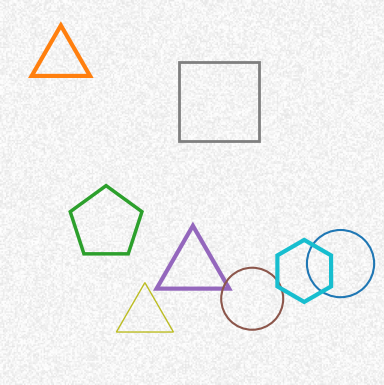[{"shape": "circle", "thickness": 1.5, "radius": 0.44, "center": [0.885, 0.315]}, {"shape": "triangle", "thickness": 3, "radius": 0.44, "center": [0.158, 0.847]}, {"shape": "pentagon", "thickness": 2.5, "radius": 0.49, "center": [0.276, 0.42]}, {"shape": "triangle", "thickness": 3, "radius": 0.54, "center": [0.501, 0.305]}, {"shape": "circle", "thickness": 1.5, "radius": 0.4, "center": [0.655, 0.224]}, {"shape": "square", "thickness": 2, "radius": 0.51, "center": [0.569, 0.737]}, {"shape": "triangle", "thickness": 1, "radius": 0.43, "center": [0.376, 0.18]}, {"shape": "hexagon", "thickness": 3, "radius": 0.4, "center": [0.79, 0.296]}]